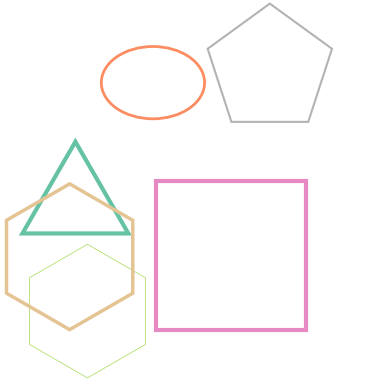[{"shape": "triangle", "thickness": 3, "radius": 0.79, "center": [0.196, 0.473]}, {"shape": "oval", "thickness": 2, "radius": 0.67, "center": [0.397, 0.785]}, {"shape": "square", "thickness": 3, "radius": 0.97, "center": [0.6, 0.336]}, {"shape": "hexagon", "thickness": 0.5, "radius": 0.87, "center": [0.227, 0.192]}, {"shape": "hexagon", "thickness": 2.5, "radius": 0.95, "center": [0.181, 0.333]}, {"shape": "pentagon", "thickness": 1.5, "radius": 0.85, "center": [0.701, 0.821]}]